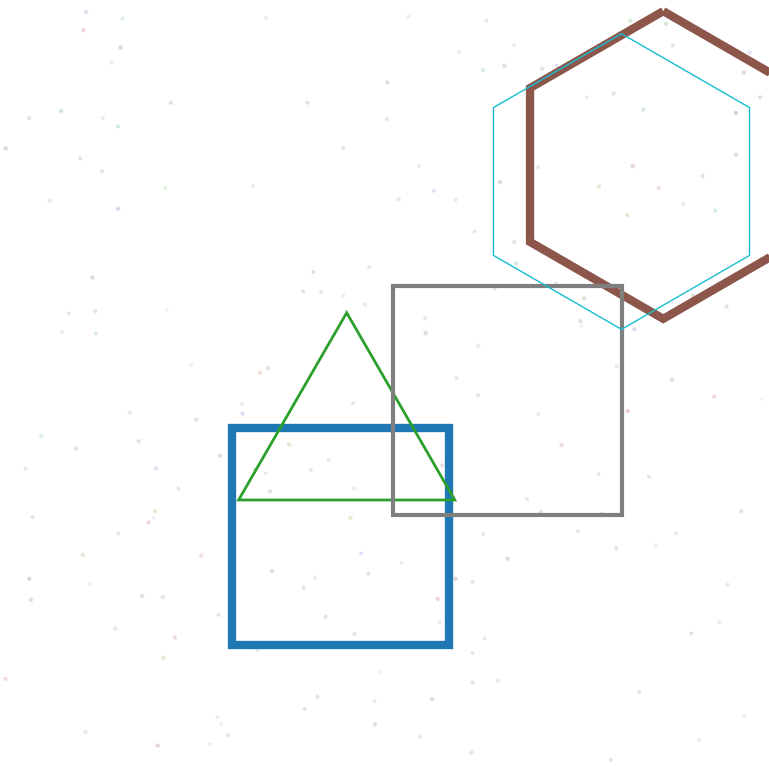[{"shape": "square", "thickness": 3, "radius": 0.71, "center": [0.442, 0.303]}, {"shape": "triangle", "thickness": 1, "radius": 0.81, "center": [0.45, 0.432]}, {"shape": "hexagon", "thickness": 3, "radius": 1.0, "center": [0.861, 0.786]}, {"shape": "square", "thickness": 1.5, "radius": 0.74, "center": [0.659, 0.479]}, {"shape": "hexagon", "thickness": 0.5, "radius": 0.96, "center": [0.807, 0.764]}]